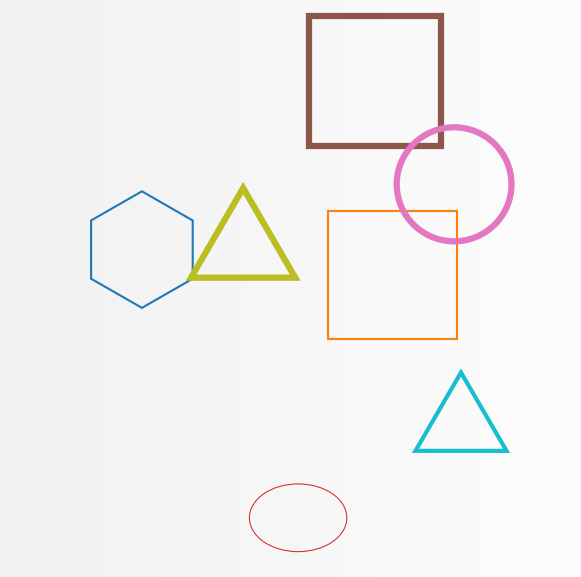[{"shape": "hexagon", "thickness": 1, "radius": 0.5, "center": [0.244, 0.567]}, {"shape": "square", "thickness": 1, "radius": 0.55, "center": [0.675, 0.523]}, {"shape": "oval", "thickness": 0.5, "radius": 0.42, "center": [0.513, 0.103]}, {"shape": "square", "thickness": 3, "radius": 0.57, "center": [0.645, 0.859]}, {"shape": "circle", "thickness": 3, "radius": 0.49, "center": [0.781, 0.68]}, {"shape": "triangle", "thickness": 3, "radius": 0.52, "center": [0.418, 0.57]}, {"shape": "triangle", "thickness": 2, "radius": 0.45, "center": [0.793, 0.264]}]